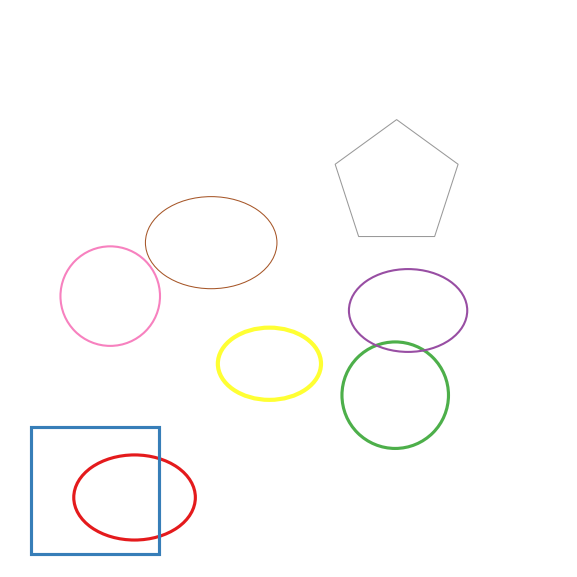[{"shape": "oval", "thickness": 1.5, "radius": 0.53, "center": [0.233, 0.138]}, {"shape": "square", "thickness": 1.5, "radius": 0.55, "center": [0.164, 0.15]}, {"shape": "circle", "thickness": 1.5, "radius": 0.46, "center": [0.684, 0.315]}, {"shape": "oval", "thickness": 1, "radius": 0.51, "center": [0.707, 0.461]}, {"shape": "oval", "thickness": 2, "radius": 0.45, "center": [0.467, 0.369]}, {"shape": "oval", "thickness": 0.5, "radius": 0.57, "center": [0.366, 0.579]}, {"shape": "circle", "thickness": 1, "radius": 0.43, "center": [0.191, 0.486]}, {"shape": "pentagon", "thickness": 0.5, "radius": 0.56, "center": [0.687, 0.68]}]